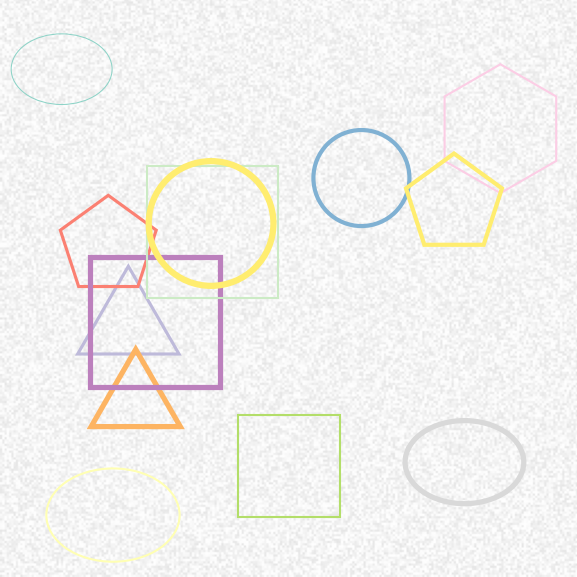[{"shape": "oval", "thickness": 0.5, "radius": 0.44, "center": [0.107, 0.879]}, {"shape": "oval", "thickness": 1, "radius": 0.58, "center": [0.196, 0.107]}, {"shape": "triangle", "thickness": 1.5, "radius": 0.51, "center": [0.222, 0.437]}, {"shape": "pentagon", "thickness": 1.5, "radius": 0.44, "center": [0.187, 0.574]}, {"shape": "circle", "thickness": 2, "radius": 0.42, "center": [0.626, 0.691]}, {"shape": "triangle", "thickness": 2.5, "radius": 0.45, "center": [0.235, 0.305]}, {"shape": "square", "thickness": 1, "radius": 0.44, "center": [0.501, 0.192]}, {"shape": "hexagon", "thickness": 1, "radius": 0.56, "center": [0.866, 0.776]}, {"shape": "oval", "thickness": 2.5, "radius": 0.51, "center": [0.804, 0.199]}, {"shape": "square", "thickness": 2.5, "radius": 0.56, "center": [0.268, 0.442]}, {"shape": "square", "thickness": 1, "radius": 0.57, "center": [0.368, 0.598]}, {"shape": "circle", "thickness": 3, "radius": 0.54, "center": [0.366, 0.612]}, {"shape": "pentagon", "thickness": 2, "radius": 0.44, "center": [0.786, 0.646]}]